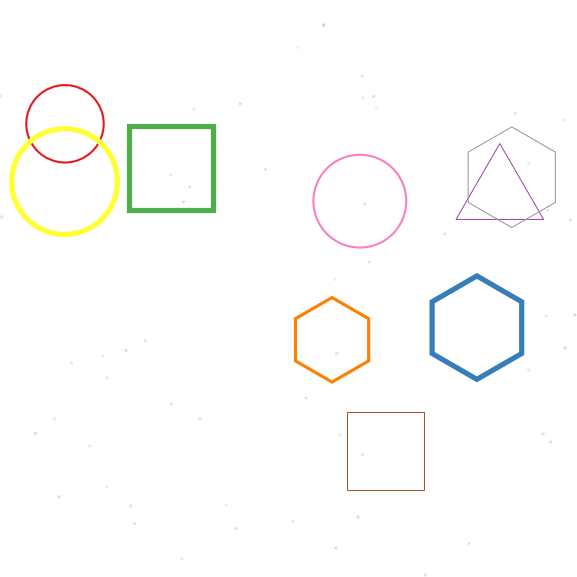[{"shape": "circle", "thickness": 1, "radius": 0.34, "center": [0.113, 0.785]}, {"shape": "hexagon", "thickness": 2.5, "radius": 0.45, "center": [0.826, 0.432]}, {"shape": "square", "thickness": 2.5, "radius": 0.36, "center": [0.297, 0.708]}, {"shape": "triangle", "thickness": 0.5, "radius": 0.44, "center": [0.865, 0.663]}, {"shape": "hexagon", "thickness": 1.5, "radius": 0.37, "center": [0.575, 0.411]}, {"shape": "circle", "thickness": 2.5, "radius": 0.46, "center": [0.112, 0.685]}, {"shape": "square", "thickness": 0.5, "radius": 0.33, "center": [0.667, 0.218]}, {"shape": "circle", "thickness": 1, "radius": 0.4, "center": [0.623, 0.651]}, {"shape": "hexagon", "thickness": 0.5, "radius": 0.44, "center": [0.886, 0.692]}]